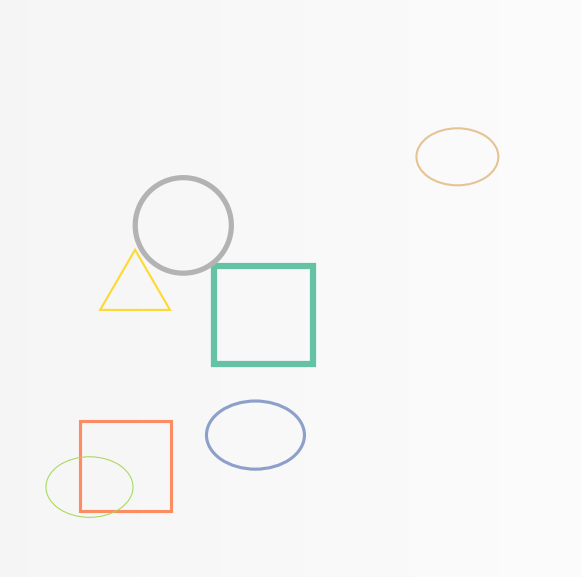[{"shape": "square", "thickness": 3, "radius": 0.42, "center": [0.453, 0.454]}, {"shape": "square", "thickness": 1.5, "radius": 0.39, "center": [0.216, 0.192]}, {"shape": "oval", "thickness": 1.5, "radius": 0.42, "center": [0.44, 0.246]}, {"shape": "oval", "thickness": 0.5, "radius": 0.37, "center": [0.154, 0.156]}, {"shape": "triangle", "thickness": 1, "radius": 0.35, "center": [0.232, 0.497]}, {"shape": "oval", "thickness": 1, "radius": 0.35, "center": [0.787, 0.728]}, {"shape": "circle", "thickness": 2.5, "radius": 0.41, "center": [0.315, 0.609]}]